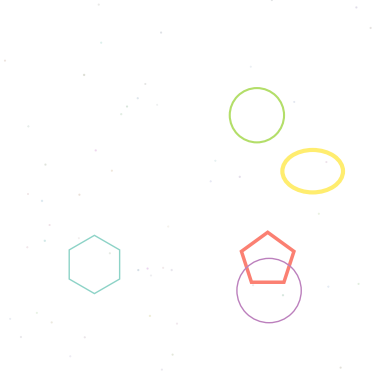[{"shape": "hexagon", "thickness": 1, "radius": 0.38, "center": [0.245, 0.313]}, {"shape": "pentagon", "thickness": 2.5, "radius": 0.36, "center": [0.695, 0.325]}, {"shape": "circle", "thickness": 1.5, "radius": 0.35, "center": [0.667, 0.701]}, {"shape": "circle", "thickness": 1, "radius": 0.42, "center": [0.699, 0.245]}, {"shape": "oval", "thickness": 3, "radius": 0.39, "center": [0.812, 0.555]}]